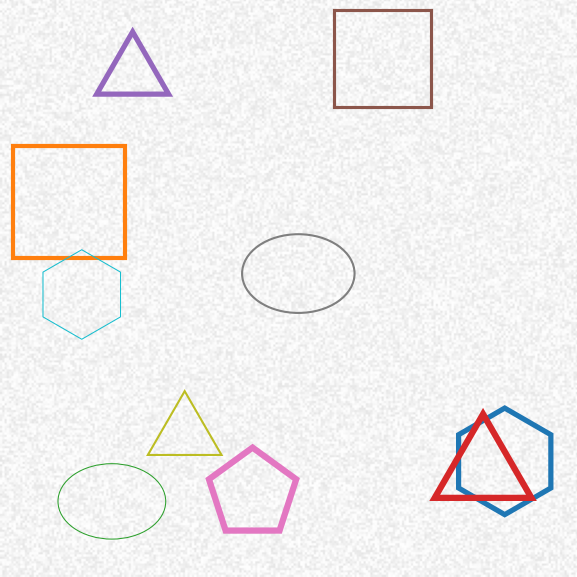[{"shape": "hexagon", "thickness": 2.5, "radius": 0.46, "center": [0.874, 0.2]}, {"shape": "square", "thickness": 2, "radius": 0.49, "center": [0.12, 0.649]}, {"shape": "oval", "thickness": 0.5, "radius": 0.47, "center": [0.194, 0.131]}, {"shape": "triangle", "thickness": 3, "radius": 0.48, "center": [0.836, 0.185]}, {"shape": "triangle", "thickness": 2.5, "radius": 0.36, "center": [0.23, 0.872]}, {"shape": "square", "thickness": 1.5, "radius": 0.42, "center": [0.662, 0.898]}, {"shape": "pentagon", "thickness": 3, "radius": 0.4, "center": [0.437, 0.145]}, {"shape": "oval", "thickness": 1, "radius": 0.49, "center": [0.517, 0.525]}, {"shape": "triangle", "thickness": 1, "radius": 0.37, "center": [0.32, 0.248]}, {"shape": "hexagon", "thickness": 0.5, "radius": 0.39, "center": [0.142, 0.489]}]